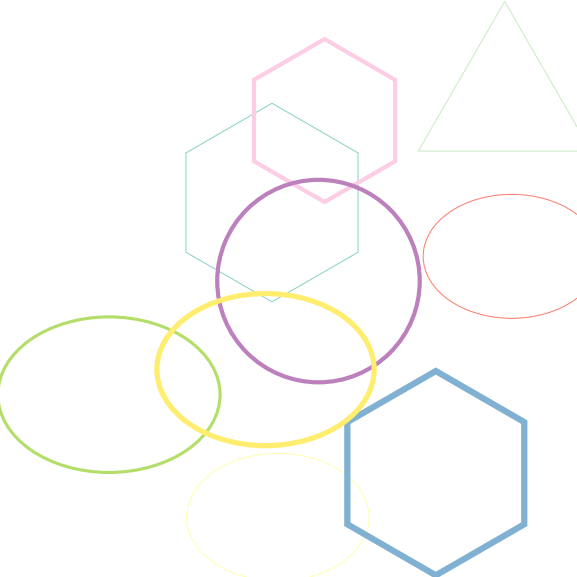[{"shape": "hexagon", "thickness": 0.5, "radius": 0.86, "center": [0.471, 0.648]}, {"shape": "oval", "thickness": 0.5, "radius": 0.79, "center": [0.481, 0.104]}, {"shape": "oval", "thickness": 0.5, "radius": 0.77, "center": [0.886, 0.555]}, {"shape": "hexagon", "thickness": 3, "radius": 0.88, "center": [0.755, 0.18]}, {"shape": "oval", "thickness": 1.5, "radius": 0.96, "center": [0.189, 0.316]}, {"shape": "hexagon", "thickness": 2, "radius": 0.71, "center": [0.562, 0.79]}, {"shape": "circle", "thickness": 2, "radius": 0.88, "center": [0.551, 0.512]}, {"shape": "triangle", "thickness": 0.5, "radius": 0.86, "center": [0.874, 0.824]}, {"shape": "oval", "thickness": 2.5, "radius": 0.94, "center": [0.46, 0.359]}]